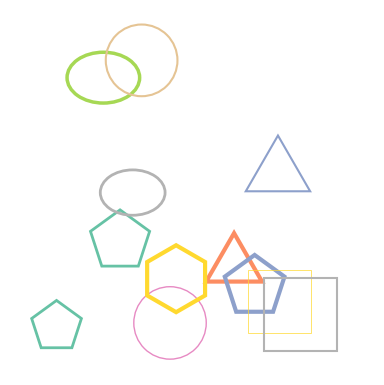[{"shape": "pentagon", "thickness": 2, "radius": 0.34, "center": [0.147, 0.152]}, {"shape": "pentagon", "thickness": 2, "radius": 0.4, "center": [0.312, 0.374]}, {"shape": "triangle", "thickness": 3, "radius": 0.42, "center": [0.608, 0.311]}, {"shape": "triangle", "thickness": 1.5, "radius": 0.48, "center": [0.722, 0.551]}, {"shape": "pentagon", "thickness": 3, "radius": 0.41, "center": [0.661, 0.256]}, {"shape": "circle", "thickness": 1, "radius": 0.47, "center": [0.442, 0.161]}, {"shape": "oval", "thickness": 2.5, "radius": 0.47, "center": [0.268, 0.798]}, {"shape": "square", "thickness": 0.5, "radius": 0.41, "center": [0.726, 0.216]}, {"shape": "hexagon", "thickness": 3, "radius": 0.43, "center": [0.457, 0.276]}, {"shape": "circle", "thickness": 1.5, "radius": 0.47, "center": [0.368, 0.843]}, {"shape": "oval", "thickness": 2, "radius": 0.42, "center": [0.345, 0.5]}, {"shape": "square", "thickness": 1.5, "radius": 0.48, "center": [0.781, 0.183]}]